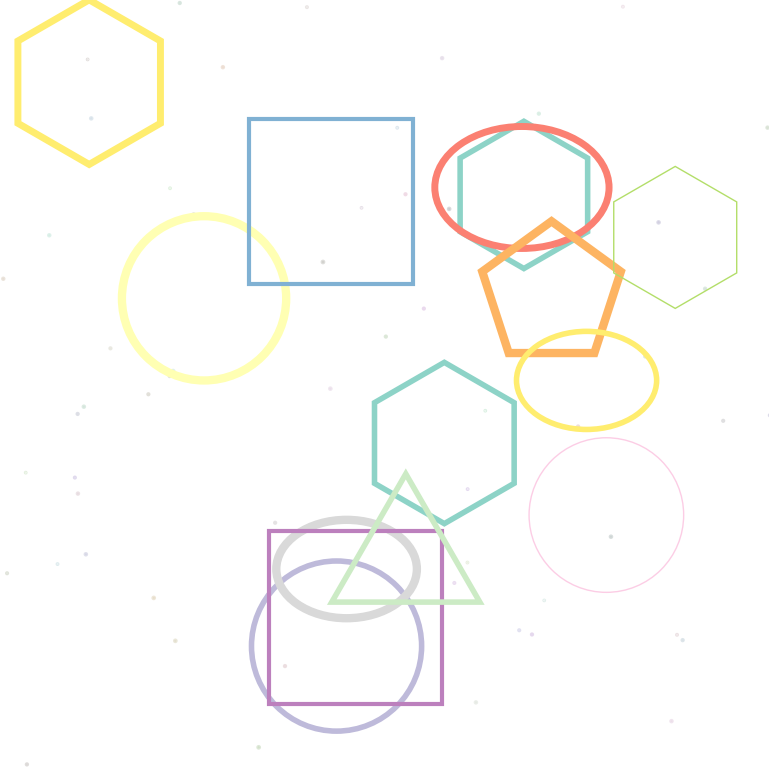[{"shape": "hexagon", "thickness": 2, "radius": 0.48, "center": [0.68, 0.747]}, {"shape": "hexagon", "thickness": 2, "radius": 0.52, "center": [0.577, 0.425]}, {"shape": "circle", "thickness": 3, "radius": 0.53, "center": [0.265, 0.613]}, {"shape": "circle", "thickness": 2, "radius": 0.55, "center": [0.437, 0.161]}, {"shape": "oval", "thickness": 2.5, "radius": 0.57, "center": [0.678, 0.757]}, {"shape": "square", "thickness": 1.5, "radius": 0.53, "center": [0.43, 0.738]}, {"shape": "pentagon", "thickness": 3, "radius": 0.47, "center": [0.716, 0.618]}, {"shape": "hexagon", "thickness": 0.5, "radius": 0.46, "center": [0.877, 0.692]}, {"shape": "circle", "thickness": 0.5, "radius": 0.5, "center": [0.787, 0.331]}, {"shape": "oval", "thickness": 3, "radius": 0.46, "center": [0.45, 0.261]}, {"shape": "square", "thickness": 1.5, "radius": 0.56, "center": [0.462, 0.198]}, {"shape": "triangle", "thickness": 2, "radius": 0.56, "center": [0.527, 0.274]}, {"shape": "oval", "thickness": 2, "radius": 0.46, "center": [0.762, 0.506]}, {"shape": "hexagon", "thickness": 2.5, "radius": 0.53, "center": [0.116, 0.893]}]